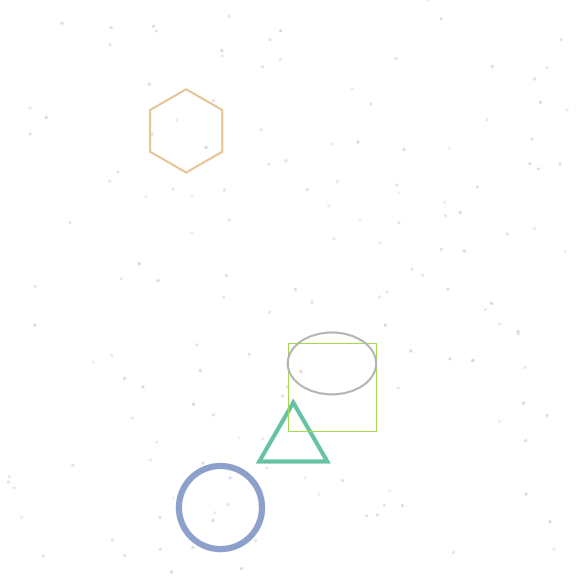[{"shape": "triangle", "thickness": 2, "radius": 0.34, "center": [0.508, 0.234]}, {"shape": "circle", "thickness": 3, "radius": 0.36, "center": [0.382, 0.12]}, {"shape": "square", "thickness": 0.5, "radius": 0.38, "center": [0.576, 0.33]}, {"shape": "hexagon", "thickness": 1, "radius": 0.36, "center": [0.322, 0.773]}, {"shape": "oval", "thickness": 1, "radius": 0.38, "center": [0.575, 0.37]}]